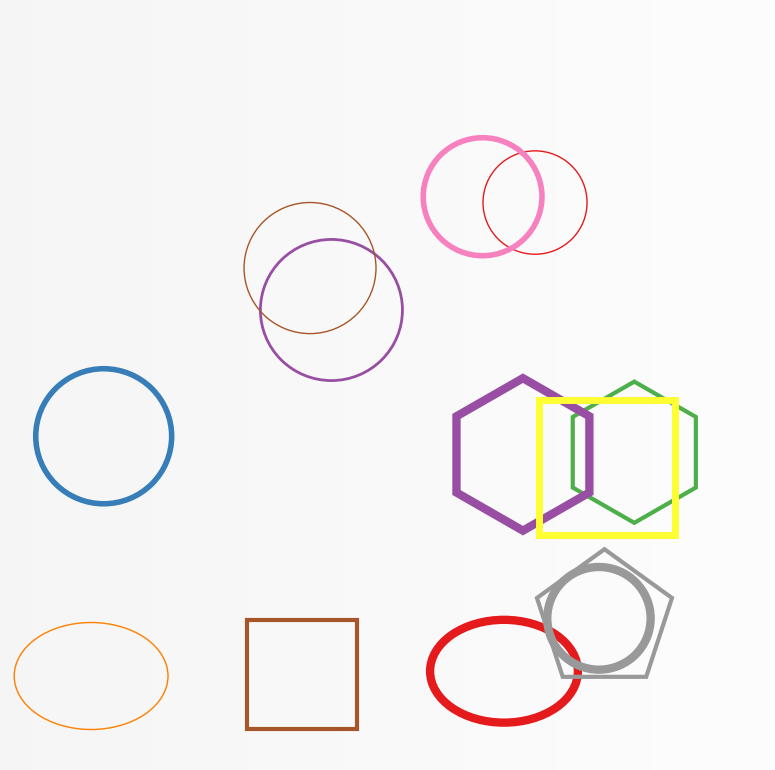[{"shape": "oval", "thickness": 3, "radius": 0.48, "center": [0.65, 0.128]}, {"shape": "circle", "thickness": 0.5, "radius": 0.34, "center": [0.69, 0.737]}, {"shape": "circle", "thickness": 2, "radius": 0.44, "center": [0.134, 0.433]}, {"shape": "hexagon", "thickness": 1.5, "radius": 0.46, "center": [0.818, 0.413]}, {"shape": "hexagon", "thickness": 3, "radius": 0.5, "center": [0.675, 0.41]}, {"shape": "circle", "thickness": 1, "radius": 0.46, "center": [0.428, 0.597]}, {"shape": "oval", "thickness": 0.5, "radius": 0.5, "center": [0.118, 0.122]}, {"shape": "square", "thickness": 2.5, "radius": 0.44, "center": [0.783, 0.393]}, {"shape": "square", "thickness": 1.5, "radius": 0.36, "center": [0.39, 0.124]}, {"shape": "circle", "thickness": 0.5, "radius": 0.43, "center": [0.4, 0.652]}, {"shape": "circle", "thickness": 2, "radius": 0.38, "center": [0.623, 0.745]}, {"shape": "circle", "thickness": 3, "radius": 0.33, "center": [0.773, 0.197]}, {"shape": "pentagon", "thickness": 1.5, "radius": 0.46, "center": [0.78, 0.195]}]